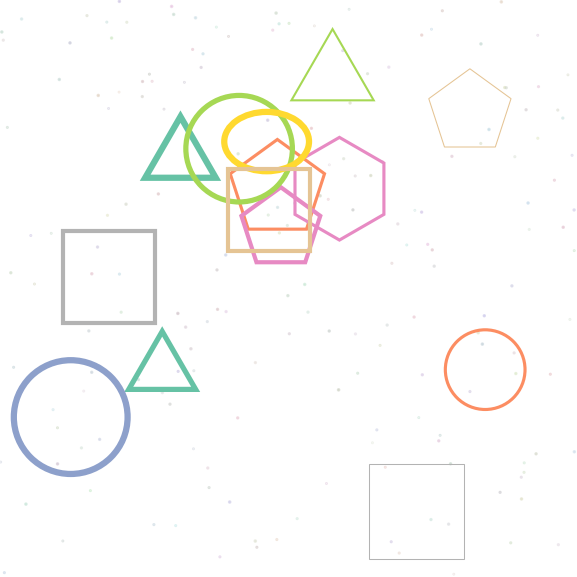[{"shape": "triangle", "thickness": 2.5, "radius": 0.33, "center": [0.281, 0.358]}, {"shape": "triangle", "thickness": 3, "radius": 0.35, "center": [0.312, 0.727]}, {"shape": "circle", "thickness": 1.5, "radius": 0.34, "center": [0.84, 0.359]}, {"shape": "pentagon", "thickness": 1.5, "radius": 0.43, "center": [0.48, 0.672]}, {"shape": "circle", "thickness": 3, "radius": 0.49, "center": [0.122, 0.277]}, {"shape": "hexagon", "thickness": 1.5, "radius": 0.44, "center": [0.588, 0.672]}, {"shape": "pentagon", "thickness": 2, "radius": 0.36, "center": [0.486, 0.603]}, {"shape": "circle", "thickness": 2.5, "radius": 0.46, "center": [0.414, 0.742]}, {"shape": "triangle", "thickness": 1, "radius": 0.41, "center": [0.576, 0.867]}, {"shape": "oval", "thickness": 3, "radius": 0.37, "center": [0.462, 0.754]}, {"shape": "pentagon", "thickness": 0.5, "radius": 0.37, "center": [0.814, 0.805]}, {"shape": "square", "thickness": 2, "radius": 0.36, "center": [0.466, 0.636]}, {"shape": "square", "thickness": 2, "radius": 0.4, "center": [0.189, 0.52]}, {"shape": "square", "thickness": 0.5, "radius": 0.41, "center": [0.722, 0.113]}]